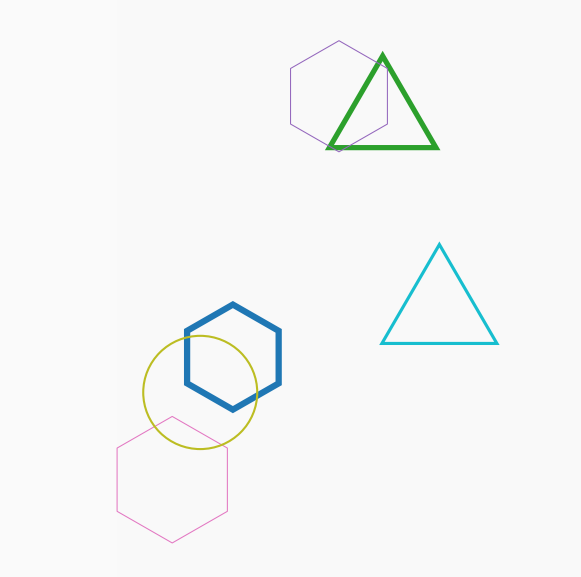[{"shape": "hexagon", "thickness": 3, "radius": 0.45, "center": [0.401, 0.381]}, {"shape": "triangle", "thickness": 2.5, "radius": 0.53, "center": [0.658, 0.796]}, {"shape": "hexagon", "thickness": 0.5, "radius": 0.48, "center": [0.583, 0.832]}, {"shape": "hexagon", "thickness": 0.5, "radius": 0.55, "center": [0.296, 0.168]}, {"shape": "circle", "thickness": 1, "radius": 0.49, "center": [0.344, 0.32]}, {"shape": "triangle", "thickness": 1.5, "radius": 0.57, "center": [0.756, 0.462]}]